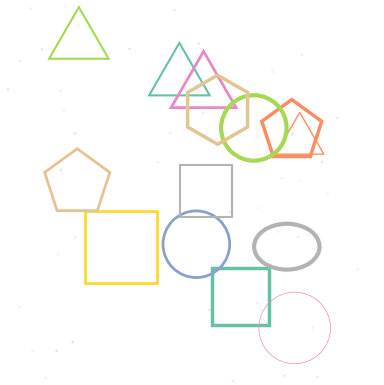[{"shape": "triangle", "thickness": 1.5, "radius": 0.45, "center": [0.466, 0.798]}, {"shape": "square", "thickness": 2.5, "radius": 0.37, "center": [0.625, 0.229]}, {"shape": "pentagon", "thickness": 2.5, "radius": 0.41, "center": [0.758, 0.66]}, {"shape": "triangle", "thickness": 1, "radius": 0.36, "center": [0.779, 0.636]}, {"shape": "circle", "thickness": 2, "radius": 0.43, "center": [0.51, 0.366]}, {"shape": "circle", "thickness": 0.5, "radius": 0.47, "center": [0.765, 0.148]}, {"shape": "triangle", "thickness": 2, "radius": 0.49, "center": [0.529, 0.769]}, {"shape": "circle", "thickness": 3, "radius": 0.43, "center": [0.659, 0.668]}, {"shape": "triangle", "thickness": 1.5, "radius": 0.45, "center": [0.205, 0.892]}, {"shape": "square", "thickness": 2, "radius": 0.47, "center": [0.315, 0.358]}, {"shape": "hexagon", "thickness": 2.5, "radius": 0.45, "center": [0.565, 0.715]}, {"shape": "pentagon", "thickness": 2, "radius": 0.44, "center": [0.201, 0.525]}, {"shape": "oval", "thickness": 3, "radius": 0.43, "center": [0.745, 0.359]}, {"shape": "square", "thickness": 1.5, "radius": 0.34, "center": [0.534, 0.504]}]